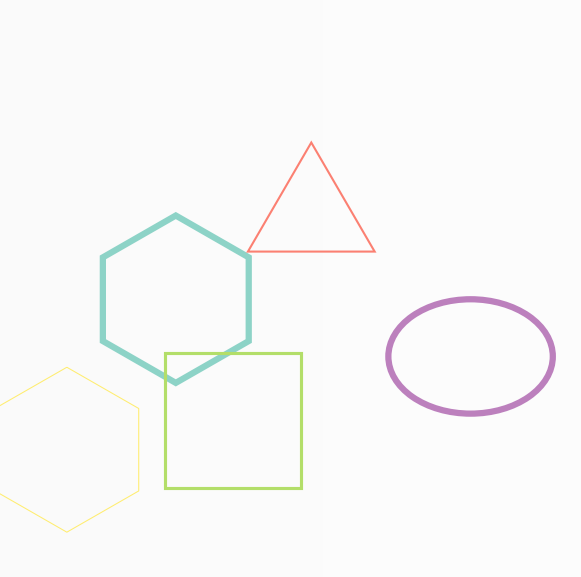[{"shape": "hexagon", "thickness": 3, "radius": 0.72, "center": [0.302, 0.481]}, {"shape": "triangle", "thickness": 1, "radius": 0.63, "center": [0.536, 0.626]}, {"shape": "square", "thickness": 1.5, "radius": 0.58, "center": [0.401, 0.272]}, {"shape": "oval", "thickness": 3, "radius": 0.71, "center": [0.81, 0.382]}, {"shape": "hexagon", "thickness": 0.5, "radius": 0.71, "center": [0.115, 0.22]}]